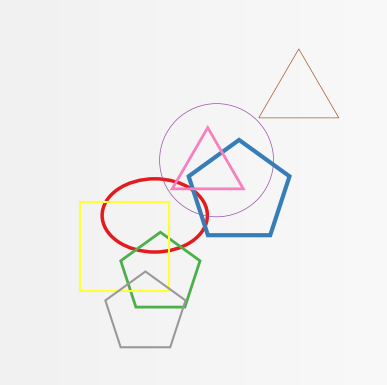[{"shape": "oval", "thickness": 2.5, "radius": 0.68, "center": [0.399, 0.44]}, {"shape": "pentagon", "thickness": 3, "radius": 0.68, "center": [0.617, 0.5]}, {"shape": "pentagon", "thickness": 2, "radius": 0.54, "center": [0.414, 0.289]}, {"shape": "circle", "thickness": 0.5, "radius": 0.73, "center": [0.559, 0.584]}, {"shape": "square", "thickness": 1.5, "radius": 0.58, "center": [0.321, 0.359]}, {"shape": "triangle", "thickness": 0.5, "radius": 0.6, "center": [0.771, 0.753]}, {"shape": "triangle", "thickness": 2, "radius": 0.53, "center": [0.536, 0.562]}, {"shape": "pentagon", "thickness": 1.5, "radius": 0.54, "center": [0.375, 0.186]}]